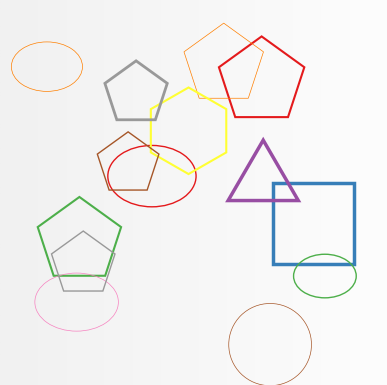[{"shape": "oval", "thickness": 1, "radius": 0.57, "center": [0.392, 0.543]}, {"shape": "pentagon", "thickness": 1.5, "radius": 0.58, "center": [0.675, 0.79]}, {"shape": "square", "thickness": 2.5, "radius": 0.52, "center": [0.809, 0.419]}, {"shape": "oval", "thickness": 1, "radius": 0.4, "center": [0.838, 0.283]}, {"shape": "pentagon", "thickness": 1.5, "radius": 0.57, "center": [0.205, 0.375]}, {"shape": "triangle", "thickness": 2.5, "radius": 0.52, "center": [0.679, 0.531]}, {"shape": "oval", "thickness": 0.5, "radius": 0.46, "center": [0.121, 0.827]}, {"shape": "pentagon", "thickness": 0.5, "radius": 0.54, "center": [0.577, 0.832]}, {"shape": "hexagon", "thickness": 1.5, "radius": 0.56, "center": [0.487, 0.66]}, {"shape": "pentagon", "thickness": 1, "radius": 0.42, "center": [0.331, 0.574]}, {"shape": "circle", "thickness": 0.5, "radius": 0.53, "center": [0.697, 0.105]}, {"shape": "oval", "thickness": 0.5, "radius": 0.54, "center": [0.198, 0.215]}, {"shape": "pentagon", "thickness": 2, "radius": 0.42, "center": [0.351, 0.757]}, {"shape": "pentagon", "thickness": 1, "radius": 0.43, "center": [0.215, 0.314]}]